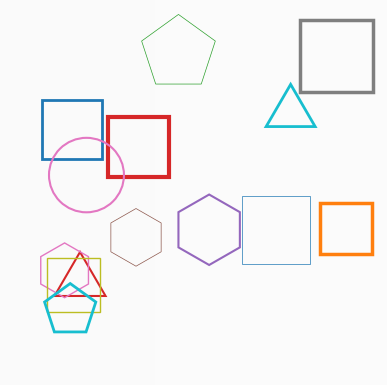[{"shape": "square", "thickness": 0.5, "radius": 0.44, "center": [0.712, 0.402]}, {"shape": "square", "thickness": 2, "radius": 0.39, "center": [0.186, 0.663]}, {"shape": "square", "thickness": 2.5, "radius": 0.34, "center": [0.892, 0.407]}, {"shape": "pentagon", "thickness": 0.5, "radius": 0.5, "center": [0.461, 0.863]}, {"shape": "triangle", "thickness": 1.5, "radius": 0.38, "center": [0.206, 0.269]}, {"shape": "square", "thickness": 3, "radius": 0.39, "center": [0.358, 0.617]}, {"shape": "hexagon", "thickness": 1.5, "radius": 0.46, "center": [0.54, 0.403]}, {"shape": "hexagon", "thickness": 0.5, "radius": 0.37, "center": [0.351, 0.383]}, {"shape": "hexagon", "thickness": 1, "radius": 0.36, "center": [0.167, 0.298]}, {"shape": "circle", "thickness": 1.5, "radius": 0.48, "center": [0.223, 0.545]}, {"shape": "square", "thickness": 2.5, "radius": 0.47, "center": [0.868, 0.854]}, {"shape": "square", "thickness": 1, "radius": 0.35, "center": [0.189, 0.26]}, {"shape": "triangle", "thickness": 2, "radius": 0.37, "center": [0.75, 0.708]}, {"shape": "pentagon", "thickness": 2, "radius": 0.35, "center": [0.181, 0.194]}]